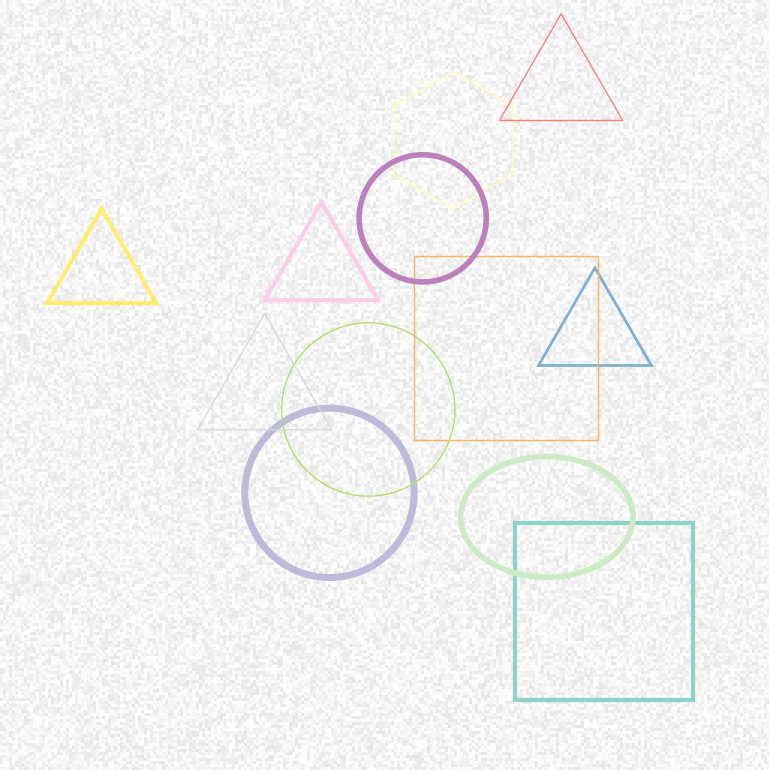[{"shape": "square", "thickness": 1.5, "radius": 0.58, "center": [0.784, 0.206]}, {"shape": "hexagon", "thickness": 0.5, "radius": 0.45, "center": [0.589, 0.818]}, {"shape": "circle", "thickness": 2.5, "radius": 0.55, "center": [0.428, 0.36]}, {"shape": "triangle", "thickness": 0.5, "radius": 0.46, "center": [0.729, 0.89]}, {"shape": "triangle", "thickness": 1, "radius": 0.42, "center": [0.773, 0.568]}, {"shape": "square", "thickness": 0.5, "radius": 0.6, "center": [0.657, 0.548]}, {"shape": "circle", "thickness": 0.5, "radius": 0.56, "center": [0.478, 0.468]}, {"shape": "triangle", "thickness": 1.5, "radius": 0.43, "center": [0.417, 0.653]}, {"shape": "triangle", "thickness": 0.5, "radius": 0.5, "center": [0.344, 0.492]}, {"shape": "circle", "thickness": 2, "radius": 0.41, "center": [0.549, 0.716]}, {"shape": "oval", "thickness": 2, "radius": 0.56, "center": [0.71, 0.329]}, {"shape": "triangle", "thickness": 1.5, "radius": 0.41, "center": [0.132, 0.647]}]